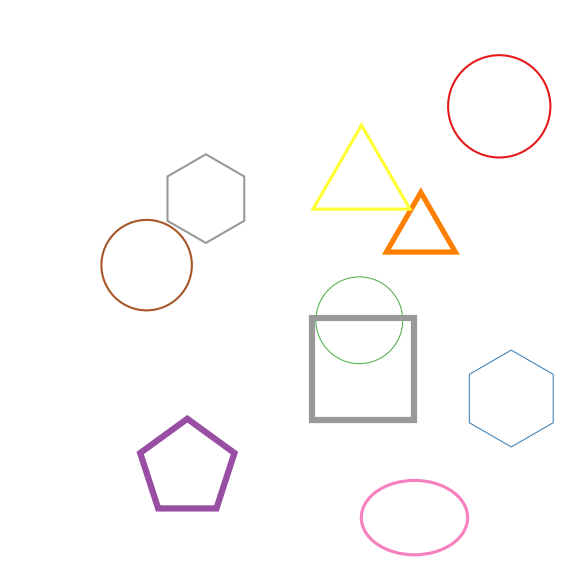[{"shape": "circle", "thickness": 1, "radius": 0.44, "center": [0.865, 0.815]}, {"shape": "hexagon", "thickness": 0.5, "radius": 0.42, "center": [0.885, 0.309]}, {"shape": "circle", "thickness": 0.5, "radius": 0.38, "center": [0.622, 0.445]}, {"shape": "pentagon", "thickness": 3, "radius": 0.43, "center": [0.324, 0.188]}, {"shape": "triangle", "thickness": 2.5, "radius": 0.34, "center": [0.729, 0.597]}, {"shape": "triangle", "thickness": 1.5, "radius": 0.48, "center": [0.626, 0.686]}, {"shape": "circle", "thickness": 1, "radius": 0.39, "center": [0.254, 0.54]}, {"shape": "oval", "thickness": 1.5, "radius": 0.46, "center": [0.718, 0.103]}, {"shape": "square", "thickness": 3, "radius": 0.44, "center": [0.628, 0.36]}, {"shape": "hexagon", "thickness": 1, "radius": 0.38, "center": [0.356, 0.655]}]